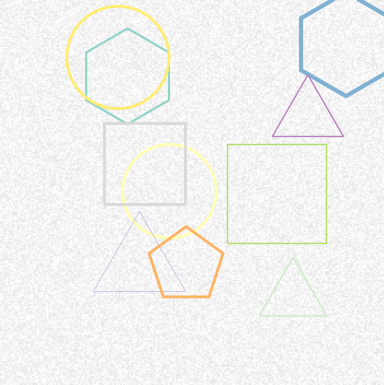[{"shape": "hexagon", "thickness": 1.5, "radius": 0.62, "center": [0.331, 0.802]}, {"shape": "circle", "thickness": 2, "radius": 0.61, "center": [0.44, 0.503]}, {"shape": "triangle", "thickness": 0.5, "radius": 0.69, "center": [0.362, 0.312]}, {"shape": "hexagon", "thickness": 3, "radius": 0.67, "center": [0.899, 0.885]}, {"shape": "pentagon", "thickness": 2, "radius": 0.5, "center": [0.483, 0.311]}, {"shape": "square", "thickness": 1, "radius": 0.64, "center": [0.719, 0.497]}, {"shape": "square", "thickness": 2, "radius": 0.52, "center": [0.376, 0.575]}, {"shape": "triangle", "thickness": 1, "radius": 0.53, "center": [0.8, 0.699]}, {"shape": "triangle", "thickness": 1, "radius": 0.51, "center": [0.761, 0.23]}, {"shape": "circle", "thickness": 2, "radius": 0.66, "center": [0.306, 0.851]}]